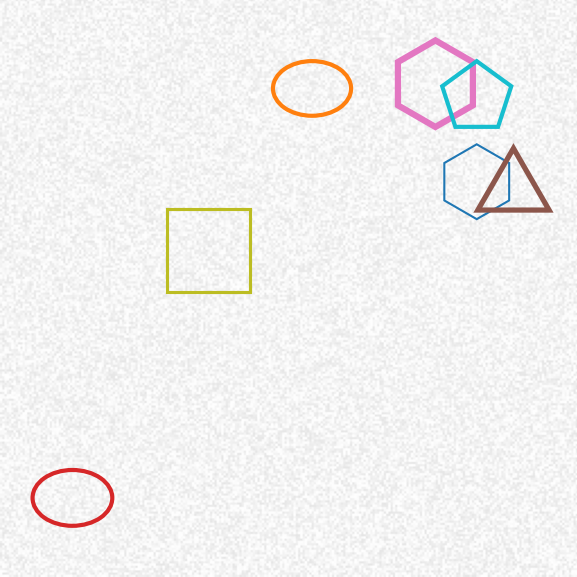[{"shape": "hexagon", "thickness": 1, "radius": 0.32, "center": [0.826, 0.684]}, {"shape": "oval", "thickness": 2, "radius": 0.34, "center": [0.54, 0.846]}, {"shape": "oval", "thickness": 2, "radius": 0.35, "center": [0.125, 0.137]}, {"shape": "triangle", "thickness": 2.5, "radius": 0.36, "center": [0.889, 0.671]}, {"shape": "hexagon", "thickness": 3, "radius": 0.37, "center": [0.754, 0.854]}, {"shape": "square", "thickness": 1.5, "radius": 0.36, "center": [0.362, 0.565]}, {"shape": "pentagon", "thickness": 2, "radius": 0.31, "center": [0.825, 0.83]}]